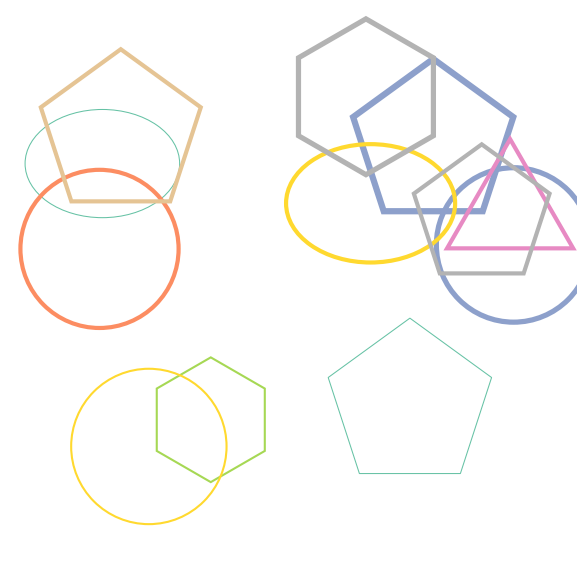[{"shape": "pentagon", "thickness": 0.5, "radius": 0.74, "center": [0.71, 0.299]}, {"shape": "oval", "thickness": 0.5, "radius": 0.67, "center": [0.177, 0.716]}, {"shape": "circle", "thickness": 2, "radius": 0.68, "center": [0.172, 0.568]}, {"shape": "pentagon", "thickness": 3, "radius": 0.73, "center": [0.75, 0.751]}, {"shape": "circle", "thickness": 2.5, "radius": 0.67, "center": [0.889, 0.575]}, {"shape": "triangle", "thickness": 2, "radius": 0.63, "center": [0.883, 0.632]}, {"shape": "hexagon", "thickness": 1, "radius": 0.54, "center": [0.365, 0.272]}, {"shape": "circle", "thickness": 1, "radius": 0.67, "center": [0.258, 0.226]}, {"shape": "oval", "thickness": 2, "radius": 0.73, "center": [0.642, 0.647]}, {"shape": "pentagon", "thickness": 2, "radius": 0.73, "center": [0.209, 0.768]}, {"shape": "pentagon", "thickness": 2, "radius": 0.62, "center": [0.834, 0.626]}, {"shape": "hexagon", "thickness": 2.5, "radius": 0.67, "center": [0.634, 0.832]}]